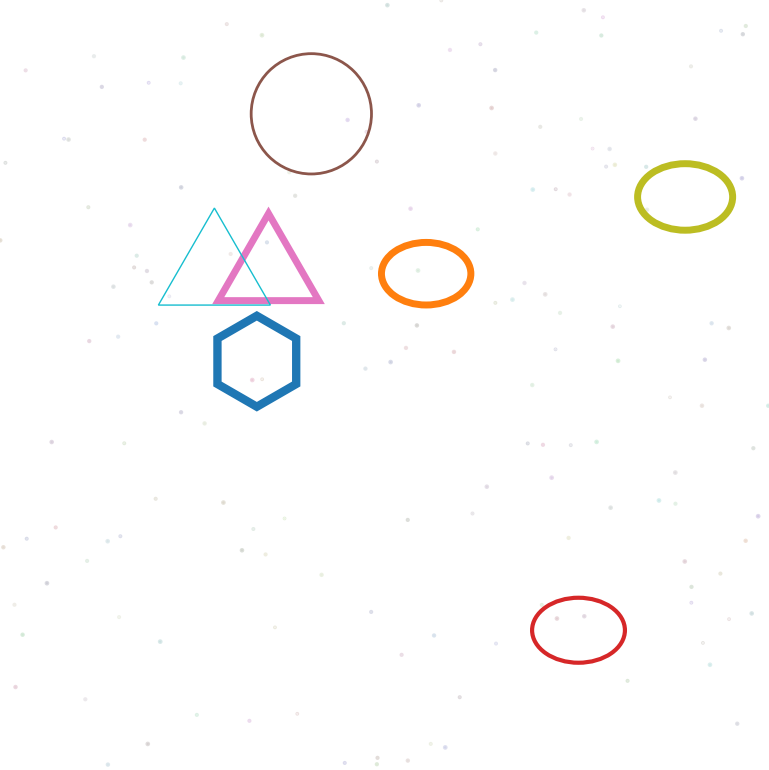[{"shape": "hexagon", "thickness": 3, "radius": 0.3, "center": [0.334, 0.531]}, {"shape": "oval", "thickness": 2.5, "radius": 0.29, "center": [0.553, 0.645]}, {"shape": "oval", "thickness": 1.5, "radius": 0.3, "center": [0.751, 0.182]}, {"shape": "circle", "thickness": 1, "radius": 0.39, "center": [0.404, 0.852]}, {"shape": "triangle", "thickness": 2.5, "radius": 0.38, "center": [0.349, 0.647]}, {"shape": "oval", "thickness": 2.5, "radius": 0.31, "center": [0.89, 0.744]}, {"shape": "triangle", "thickness": 0.5, "radius": 0.42, "center": [0.278, 0.646]}]